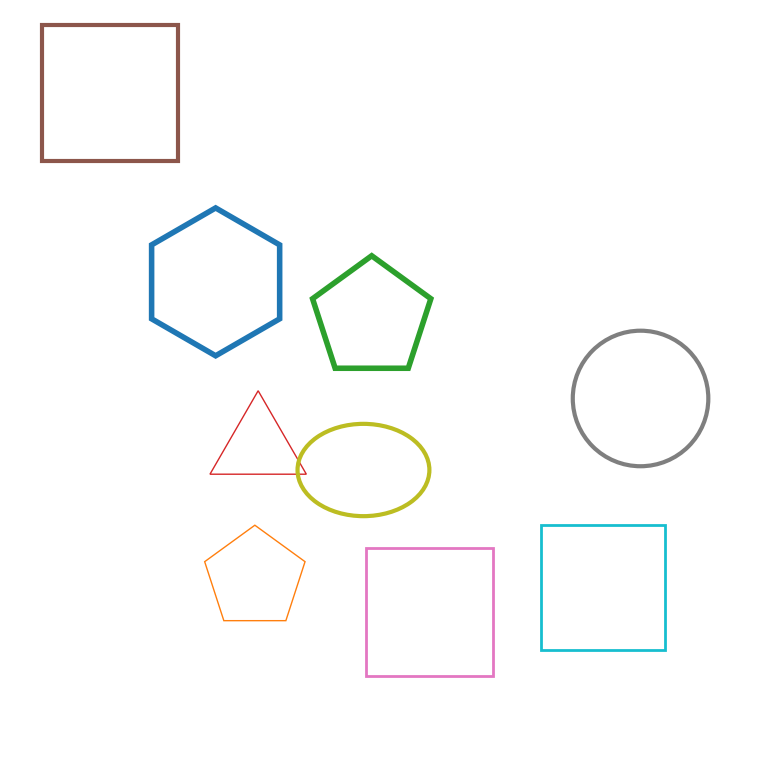[{"shape": "hexagon", "thickness": 2, "radius": 0.48, "center": [0.28, 0.634]}, {"shape": "pentagon", "thickness": 0.5, "radius": 0.34, "center": [0.331, 0.249]}, {"shape": "pentagon", "thickness": 2, "radius": 0.4, "center": [0.483, 0.587]}, {"shape": "triangle", "thickness": 0.5, "radius": 0.36, "center": [0.335, 0.42]}, {"shape": "square", "thickness": 1.5, "radius": 0.44, "center": [0.143, 0.879]}, {"shape": "square", "thickness": 1, "radius": 0.41, "center": [0.558, 0.206]}, {"shape": "circle", "thickness": 1.5, "radius": 0.44, "center": [0.832, 0.483]}, {"shape": "oval", "thickness": 1.5, "radius": 0.43, "center": [0.472, 0.39]}, {"shape": "square", "thickness": 1, "radius": 0.4, "center": [0.783, 0.237]}]